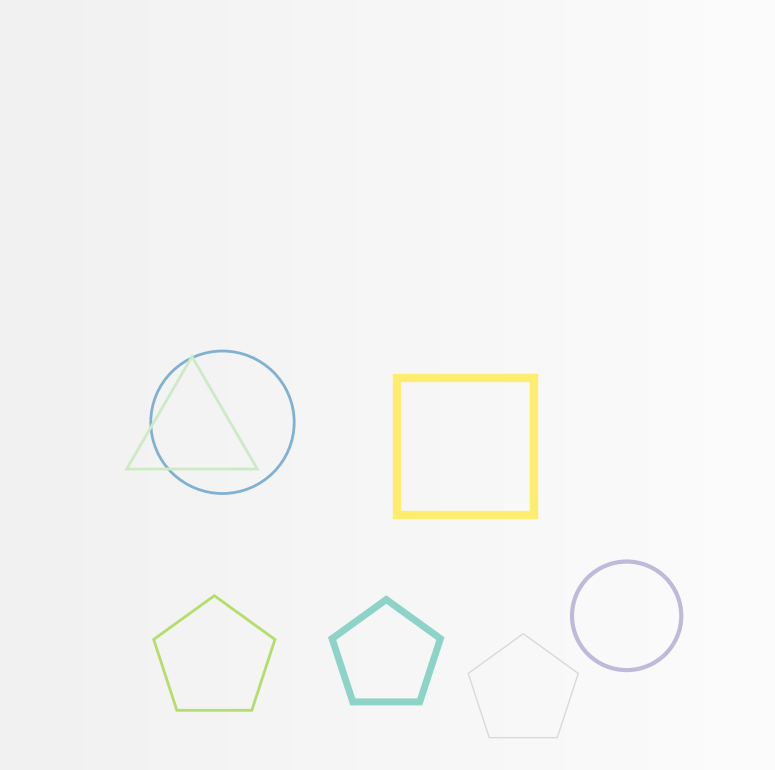[{"shape": "pentagon", "thickness": 2.5, "radius": 0.37, "center": [0.498, 0.148]}, {"shape": "circle", "thickness": 1.5, "radius": 0.35, "center": [0.809, 0.2]}, {"shape": "circle", "thickness": 1, "radius": 0.46, "center": [0.287, 0.452]}, {"shape": "pentagon", "thickness": 1, "radius": 0.41, "center": [0.277, 0.144]}, {"shape": "pentagon", "thickness": 0.5, "radius": 0.37, "center": [0.675, 0.102]}, {"shape": "triangle", "thickness": 1, "radius": 0.49, "center": [0.248, 0.44]}, {"shape": "square", "thickness": 3, "radius": 0.44, "center": [0.6, 0.42]}]